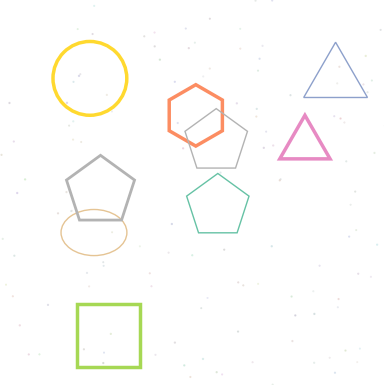[{"shape": "pentagon", "thickness": 1, "radius": 0.43, "center": [0.566, 0.464]}, {"shape": "hexagon", "thickness": 2.5, "radius": 0.4, "center": [0.509, 0.7]}, {"shape": "triangle", "thickness": 1, "radius": 0.48, "center": [0.872, 0.795]}, {"shape": "triangle", "thickness": 2.5, "radius": 0.38, "center": [0.792, 0.625]}, {"shape": "square", "thickness": 2.5, "radius": 0.41, "center": [0.282, 0.128]}, {"shape": "circle", "thickness": 2.5, "radius": 0.48, "center": [0.233, 0.796]}, {"shape": "oval", "thickness": 1, "radius": 0.43, "center": [0.244, 0.396]}, {"shape": "pentagon", "thickness": 2, "radius": 0.46, "center": [0.261, 0.504]}, {"shape": "pentagon", "thickness": 1, "radius": 0.43, "center": [0.562, 0.633]}]